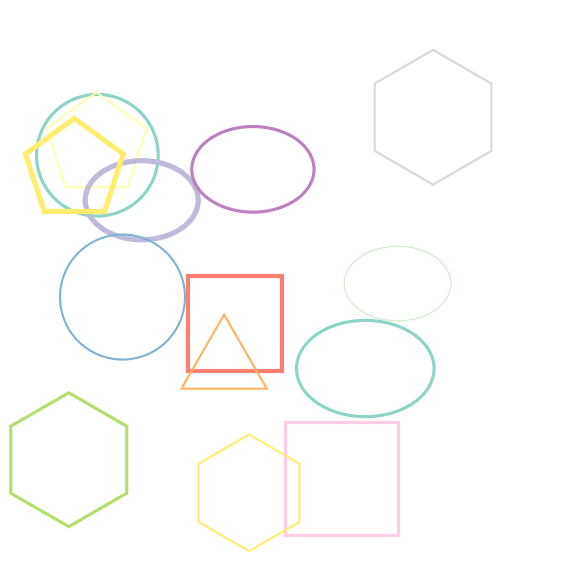[{"shape": "oval", "thickness": 1.5, "radius": 0.6, "center": [0.633, 0.361]}, {"shape": "circle", "thickness": 1.5, "radius": 0.53, "center": [0.169, 0.73]}, {"shape": "pentagon", "thickness": 1, "radius": 0.45, "center": [0.167, 0.749]}, {"shape": "oval", "thickness": 2.5, "radius": 0.49, "center": [0.245, 0.652]}, {"shape": "square", "thickness": 2, "radius": 0.41, "center": [0.407, 0.439]}, {"shape": "circle", "thickness": 1, "radius": 0.54, "center": [0.212, 0.485]}, {"shape": "triangle", "thickness": 1, "radius": 0.43, "center": [0.388, 0.369]}, {"shape": "hexagon", "thickness": 1.5, "radius": 0.58, "center": [0.119, 0.203]}, {"shape": "square", "thickness": 1.5, "radius": 0.49, "center": [0.591, 0.171]}, {"shape": "hexagon", "thickness": 1, "radius": 0.58, "center": [0.75, 0.796]}, {"shape": "oval", "thickness": 1.5, "radius": 0.53, "center": [0.438, 0.706]}, {"shape": "oval", "thickness": 0.5, "radius": 0.46, "center": [0.688, 0.508]}, {"shape": "pentagon", "thickness": 2.5, "radius": 0.45, "center": [0.129, 0.705]}, {"shape": "hexagon", "thickness": 1, "radius": 0.5, "center": [0.431, 0.146]}]